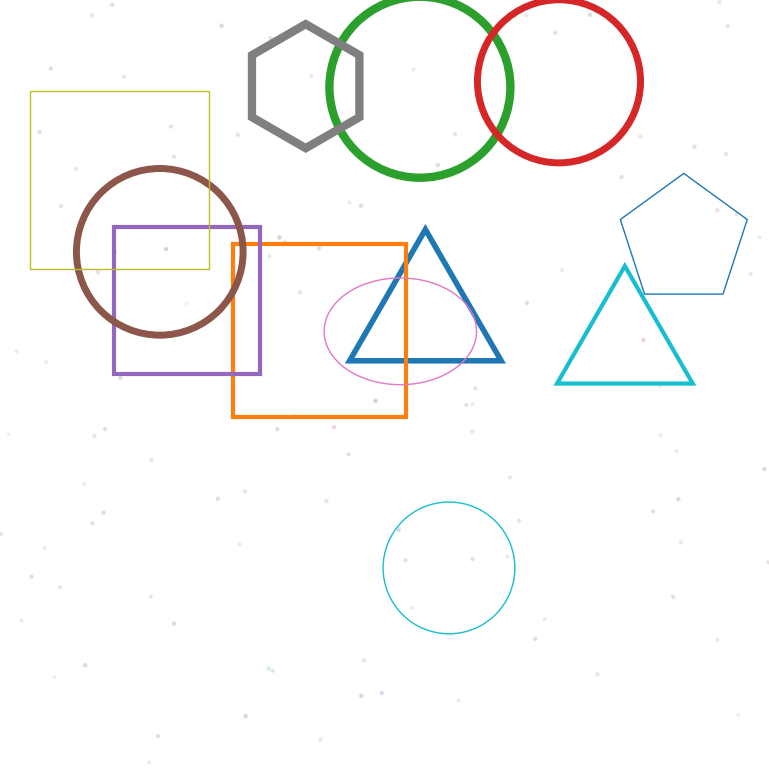[{"shape": "pentagon", "thickness": 0.5, "radius": 0.43, "center": [0.888, 0.688]}, {"shape": "triangle", "thickness": 2, "radius": 0.57, "center": [0.552, 0.588]}, {"shape": "square", "thickness": 1.5, "radius": 0.56, "center": [0.415, 0.57]}, {"shape": "circle", "thickness": 3, "radius": 0.59, "center": [0.545, 0.887]}, {"shape": "circle", "thickness": 2.5, "radius": 0.53, "center": [0.726, 0.894]}, {"shape": "square", "thickness": 1.5, "radius": 0.48, "center": [0.243, 0.609]}, {"shape": "circle", "thickness": 2.5, "radius": 0.54, "center": [0.207, 0.673]}, {"shape": "oval", "thickness": 0.5, "radius": 0.49, "center": [0.52, 0.57]}, {"shape": "hexagon", "thickness": 3, "radius": 0.4, "center": [0.397, 0.888]}, {"shape": "square", "thickness": 0.5, "radius": 0.58, "center": [0.155, 0.766]}, {"shape": "triangle", "thickness": 1.5, "radius": 0.51, "center": [0.812, 0.553]}, {"shape": "circle", "thickness": 0.5, "radius": 0.43, "center": [0.583, 0.262]}]